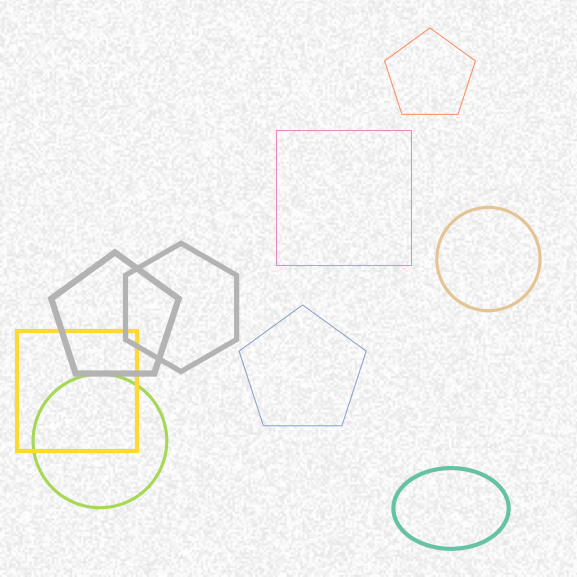[{"shape": "oval", "thickness": 2, "radius": 0.5, "center": [0.781, 0.119]}, {"shape": "pentagon", "thickness": 0.5, "radius": 0.41, "center": [0.745, 0.868]}, {"shape": "pentagon", "thickness": 0.5, "radius": 0.58, "center": [0.524, 0.355]}, {"shape": "square", "thickness": 0.5, "radius": 0.59, "center": [0.595, 0.657]}, {"shape": "circle", "thickness": 1.5, "radius": 0.58, "center": [0.173, 0.236]}, {"shape": "square", "thickness": 2, "radius": 0.52, "center": [0.134, 0.321]}, {"shape": "circle", "thickness": 1.5, "radius": 0.45, "center": [0.846, 0.551]}, {"shape": "pentagon", "thickness": 3, "radius": 0.58, "center": [0.199, 0.446]}, {"shape": "hexagon", "thickness": 2.5, "radius": 0.56, "center": [0.314, 0.467]}]